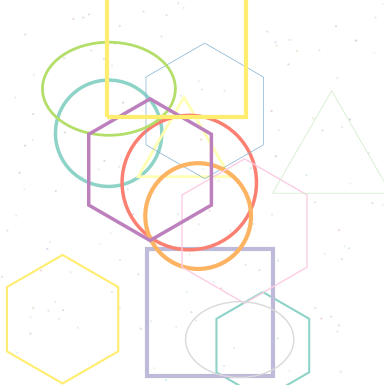[{"shape": "hexagon", "thickness": 1.5, "radius": 0.7, "center": [0.683, 0.102]}, {"shape": "circle", "thickness": 2.5, "radius": 0.69, "center": [0.282, 0.654]}, {"shape": "triangle", "thickness": 2, "radius": 0.69, "center": [0.478, 0.61]}, {"shape": "square", "thickness": 3, "radius": 0.82, "center": [0.545, 0.189]}, {"shape": "circle", "thickness": 2.5, "radius": 0.87, "center": [0.492, 0.526]}, {"shape": "hexagon", "thickness": 0.5, "radius": 0.88, "center": [0.532, 0.712]}, {"shape": "circle", "thickness": 3, "radius": 0.69, "center": [0.515, 0.439]}, {"shape": "oval", "thickness": 2, "radius": 0.86, "center": [0.283, 0.77]}, {"shape": "hexagon", "thickness": 1, "radius": 0.94, "center": [0.635, 0.4]}, {"shape": "oval", "thickness": 1, "radius": 0.7, "center": [0.623, 0.118]}, {"shape": "hexagon", "thickness": 2.5, "radius": 0.92, "center": [0.39, 0.559]}, {"shape": "triangle", "thickness": 0.5, "radius": 0.89, "center": [0.862, 0.587]}, {"shape": "hexagon", "thickness": 1.5, "radius": 0.83, "center": [0.163, 0.171]}, {"shape": "square", "thickness": 3, "radius": 0.91, "center": [0.459, 0.878]}]